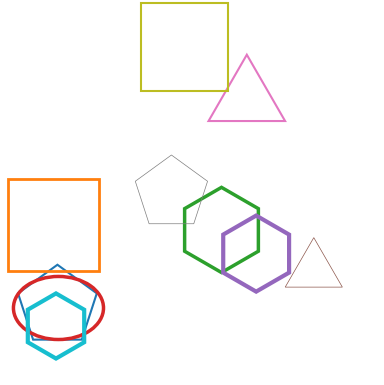[{"shape": "pentagon", "thickness": 1.5, "radius": 0.54, "center": [0.149, 0.205]}, {"shape": "square", "thickness": 2, "radius": 0.59, "center": [0.139, 0.416]}, {"shape": "hexagon", "thickness": 2.5, "radius": 0.55, "center": [0.575, 0.403]}, {"shape": "oval", "thickness": 2.5, "radius": 0.58, "center": [0.152, 0.2]}, {"shape": "hexagon", "thickness": 3, "radius": 0.49, "center": [0.665, 0.341]}, {"shape": "triangle", "thickness": 0.5, "radius": 0.43, "center": [0.815, 0.297]}, {"shape": "triangle", "thickness": 1.5, "radius": 0.57, "center": [0.641, 0.743]}, {"shape": "pentagon", "thickness": 0.5, "radius": 0.49, "center": [0.445, 0.499]}, {"shape": "square", "thickness": 1.5, "radius": 0.57, "center": [0.48, 0.878]}, {"shape": "hexagon", "thickness": 3, "radius": 0.42, "center": [0.145, 0.153]}]